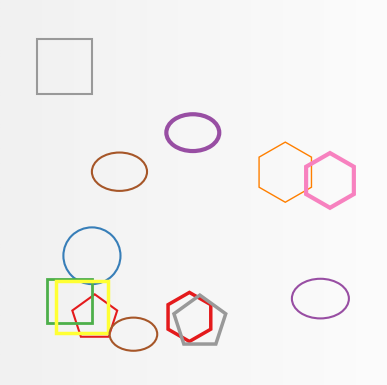[{"shape": "hexagon", "thickness": 2.5, "radius": 0.32, "center": [0.489, 0.177]}, {"shape": "pentagon", "thickness": 1.5, "radius": 0.3, "center": [0.245, 0.175]}, {"shape": "circle", "thickness": 1.5, "radius": 0.37, "center": [0.237, 0.336]}, {"shape": "square", "thickness": 2, "radius": 0.29, "center": [0.179, 0.219]}, {"shape": "oval", "thickness": 1.5, "radius": 0.37, "center": [0.827, 0.224]}, {"shape": "oval", "thickness": 3, "radius": 0.34, "center": [0.498, 0.655]}, {"shape": "hexagon", "thickness": 1, "radius": 0.39, "center": [0.736, 0.553]}, {"shape": "square", "thickness": 2.5, "radius": 0.34, "center": [0.212, 0.202]}, {"shape": "oval", "thickness": 1.5, "radius": 0.31, "center": [0.344, 0.132]}, {"shape": "oval", "thickness": 1.5, "radius": 0.36, "center": [0.308, 0.554]}, {"shape": "hexagon", "thickness": 3, "radius": 0.36, "center": [0.852, 0.531]}, {"shape": "square", "thickness": 1.5, "radius": 0.36, "center": [0.166, 0.827]}, {"shape": "pentagon", "thickness": 2.5, "radius": 0.35, "center": [0.516, 0.163]}]